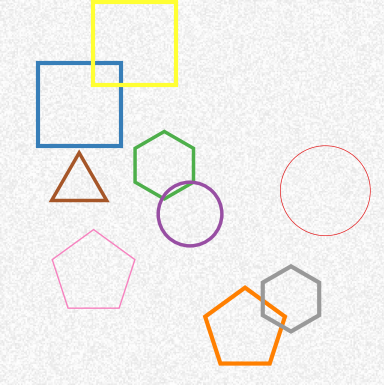[{"shape": "circle", "thickness": 0.5, "radius": 0.58, "center": [0.845, 0.505]}, {"shape": "square", "thickness": 3, "radius": 0.54, "center": [0.206, 0.729]}, {"shape": "hexagon", "thickness": 2.5, "radius": 0.44, "center": [0.427, 0.571]}, {"shape": "circle", "thickness": 2.5, "radius": 0.41, "center": [0.494, 0.444]}, {"shape": "pentagon", "thickness": 3, "radius": 0.54, "center": [0.637, 0.144]}, {"shape": "square", "thickness": 3, "radius": 0.54, "center": [0.349, 0.887]}, {"shape": "triangle", "thickness": 2.5, "radius": 0.41, "center": [0.206, 0.521]}, {"shape": "pentagon", "thickness": 1, "radius": 0.56, "center": [0.243, 0.291]}, {"shape": "hexagon", "thickness": 3, "radius": 0.42, "center": [0.756, 0.224]}]